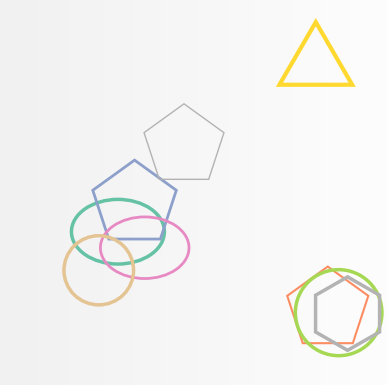[{"shape": "oval", "thickness": 2.5, "radius": 0.6, "center": [0.304, 0.398]}, {"shape": "pentagon", "thickness": 1.5, "radius": 0.55, "center": [0.846, 0.198]}, {"shape": "pentagon", "thickness": 2, "radius": 0.57, "center": [0.347, 0.471]}, {"shape": "oval", "thickness": 2, "radius": 0.57, "center": [0.373, 0.357]}, {"shape": "circle", "thickness": 2.5, "radius": 0.56, "center": [0.874, 0.188]}, {"shape": "triangle", "thickness": 3, "radius": 0.54, "center": [0.815, 0.834]}, {"shape": "circle", "thickness": 2.5, "radius": 0.45, "center": [0.255, 0.298]}, {"shape": "hexagon", "thickness": 2.5, "radius": 0.48, "center": [0.897, 0.185]}, {"shape": "pentagon", "thickness": 1, "radius": 0.54, "center": [0.475, 0.622]}]